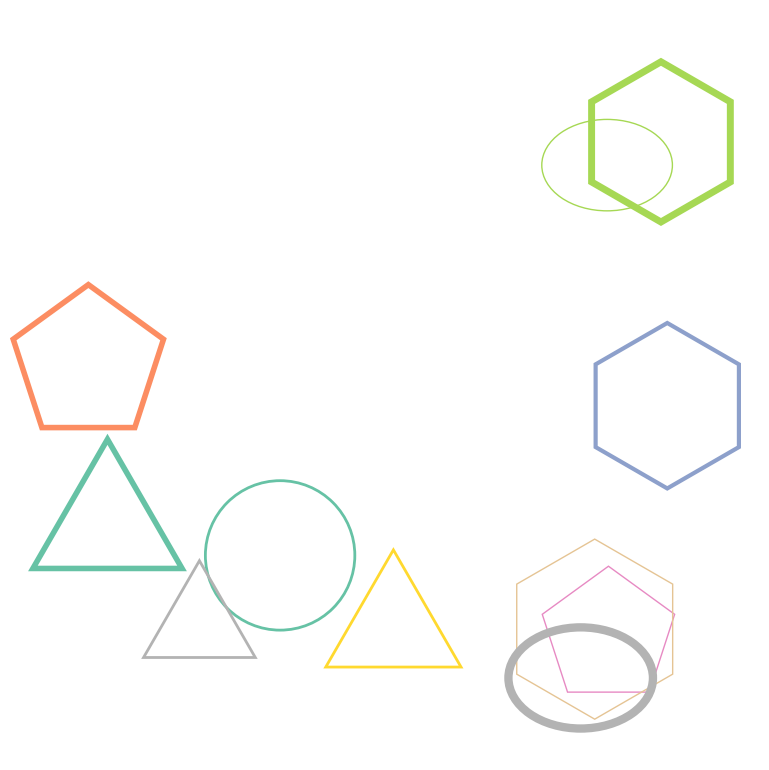[{"shape": "circle", "thickness": 1, "radius": 0.49, "center": [0.364, 0.279]}, {"shape": "triangle", "thickness": 2, "radius": 0.56, "center": [0.14, 0.318]}, {"shape": "pentagon", "thickness": 2, "radius": 0.51, "center": [0.115, 0.528]}, {"shape": "hexagon", "thickness": 1.5, "radius": 0.54, "center": [0.867, 0.473]}, {"shape": "pentagon", "thickness": 0.5, "radius": 0.45, "center": [0.79, 0.174]}, {"shape": "oval", "thickness": 0.5, "radius": 0.42, "center": [0.788, 0.786]}, {"shape": "hexagon", "thickness": 2.5, "radius": 0.52, "center": [0.858, 0.816]}, {"shape": "triangle", "thickness": 1, "radius": 0.51, "center": [0.511, 0.184]}, {"shape": "hexagon", "thickness": 0.5, "radius": 0.58, "center": [0.772, 0.183]}, {"shape": "oval", "thickness": 3, "radius": 0.47, "center": [0.754, 0.12]}, {"shape": "triangle", "thickness": 1, "radius": 0.42, "center": [0.259, 0.188]}]